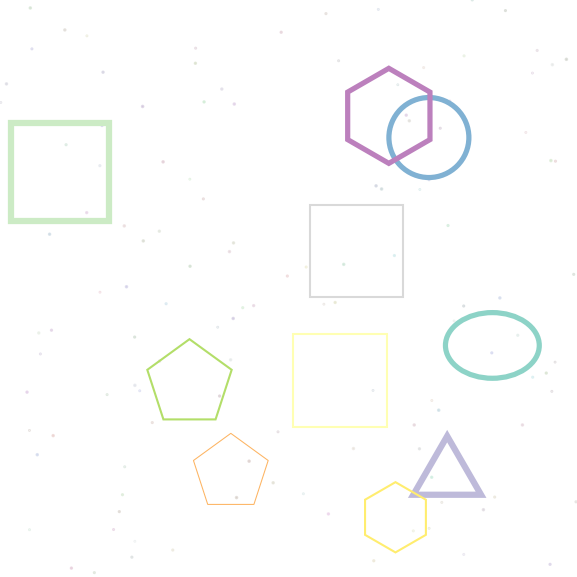[{"shape": "oval", "thickness": 2.5, "radius": 0.41, "center": [0.853, 0.401]}, {"shape": "square", "thickness": 1, "radius": 0.41, "center": [0.589, 0.341]}, {"shape": "triangle", "thickness": 3, "radius": 0.34, "center": [0.774, 0.176]}, {"shape": "circle", "thickness": 2.5, "radius": 0.35, "center": [0.743, 0.761]}, {"shape": "pentagon", "thickness": 0.5, "radius": 0.34, "center": [0.4, 0.181]}, {"shape": "pentagon", "thickness": 1, "radius": 0.38, "center": [0.328, 0.335]}, {"shape": "square", "thickness": 1, "radius": 0.4, "center": [0.617, 0.564]}, {"shape": "hexagon", "thickness": 2.5, "radius": 0.41, "center": [0.673, 0.799]}, {"shape": "square", "thickness": 3, "radius": 0.42, "center": [0.104, 0.701]}, {"shape": "hexagon", "thickness": 1, "radius": 0.3, "center": [0.685, 0.103]}]